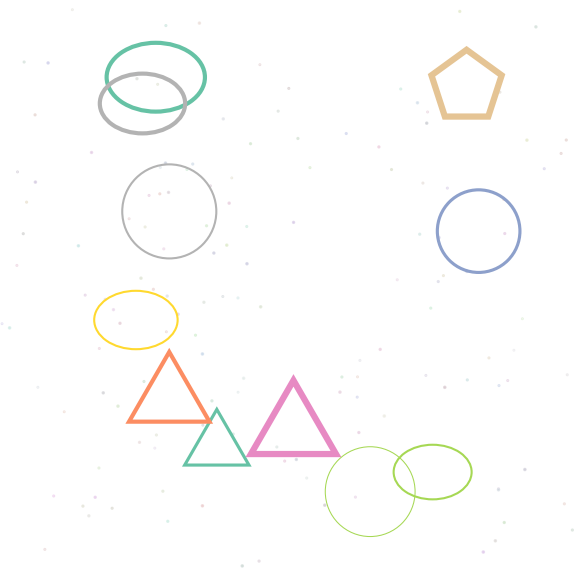[{"shape": "oval", "thickness": 2, "radius": 0.43, "center": [0.27, 0.865]}, {"shape": "triangle", "thickness": 1.5, "radius": 0.32, "center": [0.375, 0.226]}, {"shape": "triangle", "thickness": 2, "radius": 0.4, "center": [0.293, 0.309]}, {"shape": "circle", "thickness": 1.5, "radius": 0.36, "center": [0.829, 0.599]}, {"shape": "triangle", "thickness": 3, "radius": 0.43, "center": [0.508, 0.255]}, {"shape": "oval", "thickness": 1, "radius": 0.34, "center": [0.749, 0.182]}, {"shape": "circle", "thickness": 0.5, "radius": 0.39, "center": [0.641, 0.148]}, {"shape": "oval", "thickness": 1, "radius": 0.36, "center": [0.235, 0.445]}, {"shape": "pentagon", "thickness": 3, "radius": 0.32, "center": [0.808, 0.849]}, {"shape": "oval", "thickness": 2, "radius": 0.37, "center": [0.247, 0.82]}, {"shape": "circle", "thickness": 1, "radius": 0.41, "center": [0.293, 0.633]}]